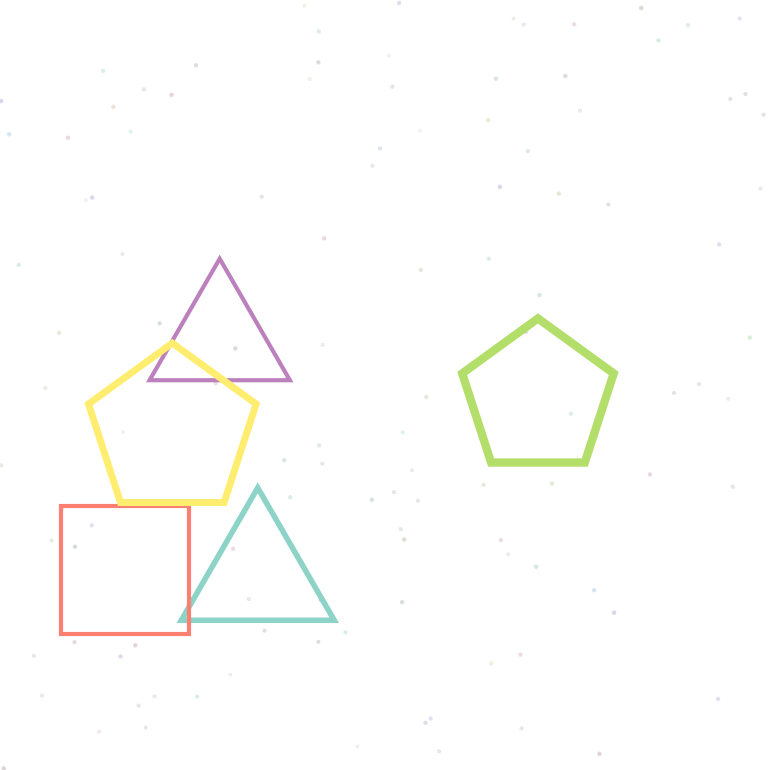[{"shape": "triangle", "thickness": 2, "radius": 0.57, "center": [0.335, 0.252]}, {"shape": "square", "thickness": 1.5, "radius": 0.42, "center": [0.162, 0.26]}, {"shape": "pentagon", "thickness": 3, "radius": 0.52, "center": [0.699, 0.483]}, {"shape": "triangle", "thickness": 1.5, "radius": 0.53, "center": [0.285, 0.559]}, {"shape": "pentagon", "thickness": 2.5, "radius": 0.57, "center": [0.224, 0.44]}]